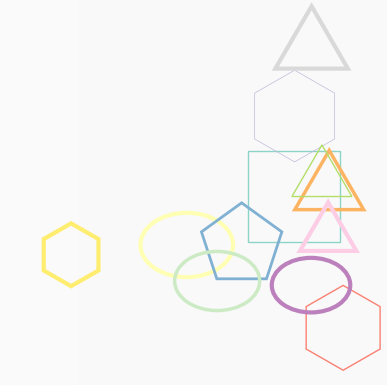[{"shape": "square", "thickness": 1, "radius": 0.59, "center": [0.759, 0.489]}, {"shape": "oval", "thickness": 3, "radius": 0.6, "center": [0.482, 0.364]}, {"shape": "hexagon", "thickness": 0.5, "radius": 0.6, "center": [0.76, 0.699]}, {"shape": "hexagon", "thickness": 1, "radius": 0.55, "center": [0.885, 0.149]}, {"shape": "pentagon", "thickness": 2, "radius": 0.55, "center": [0.624, 0.364]}, {"shape": "triangle", "thickness": 2.5, "radius": 0.51, "center": [0.85, 0.507]}, {"shape": "triangle", "thickness": 1, "radius": 0.45, "center": [0.831, 0.534]}, {"shape": "triangle", "thickness": 3, "radius": 0.42, "center": [0.847, 0.39]}, {"shape": "triangle", "thickness": 3, "radius": 0.54, "center": [0.804, 0.876]}, {"shape": "oval", "thickness": 3, "radius": 0.51, "center": [0.803, 0.259]}, {"shape": "oval", "thickness": 2.5, "radius": 0.55, "center": [0.56, 0.27]}, {"shape": "hexagon", "thickness": 3, "radius": 0.41, "center": [0.183, 0.338]}]